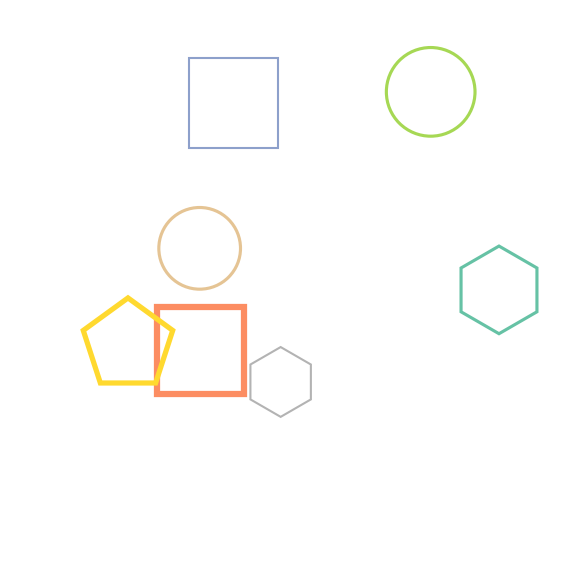[{"shape": "hexagon", "thickness": 1.5, "radius": 0.38, "center": [0.864, 0.497]}, {"shape": "square", "thickness": 3, "radius": 0.38, "center": [0.347, 0.393]}, {"shape": "square", "thickness": 1, "radius": 0.39, "center": [0.404, 0.821]}, {"shape": "circle", "thickness": 1.5, "radius": 0.38, "center": [0.746, 0.84]}, {"shape": "pentagon", "thickness": 2.5, "radius": 0.41, "center": [0.222, 0.402]}, {"shape": "circle", "thickness": 1.5, "radius": 0.35, "center": [0.346, 0.569]}, {"shape": "hexagon", "thickness": 1, "radius": 0.3, "center": [0.486, 0.338]}]